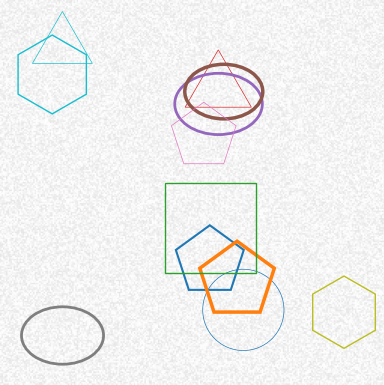[{"shape": "circle", "thickness": 0.5, "radius": 0.53, "center": [0.632, 0.195]}, {"shape": "pentagon", "thickness": 1.5, "radius": 0.46, "center": [0.545, 0.322]}, {"shape": "pentagon", "thickness": 2.5, "radius": 0.51, "center": [0.616, 0.272]}, {"shape": "square", "thickness": 1, "radius": 0.59, "center": [0.547, 0.408]}, {"shape": "triangle", "thickness": 0.5, "radius": 0.5, "center": [0.567, 0.771]}, {"shape": "oval", "thickness": 2, "radius": 0.57, "center": [0.568, 0.73]}, {"shape": "oval", "thickness": 2.5, "radius": 0.51, "center": [0.581, 0.762]}, {"shape": "pentagon", "thickness": 0.5, "radius": 0.44, "center": [0.529, 0.646]}, {"shape": "oval", "thickness": 2, "radius": 0.53, "center": [0.162, 0.129]}, {"shape": "hexagon", "thickness": 1, "radius": 0.47, "center": [0.894, 0.189]}, {"shape": "triangle", "thickness": 0.5, "radius": 0.45, "center": [0.162, 0.88]}, {"shape": "hexagon", "thickness": 1, "radius": 0.51, "center": [0.136, 0.807]}]